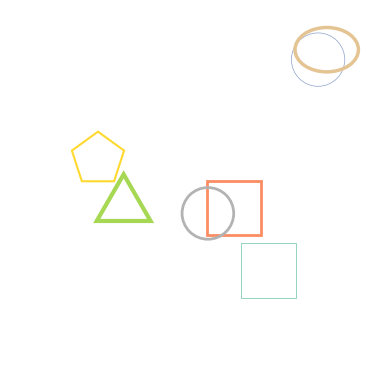[{"shape": "square", "thickness": 0.5, "radius": 0.36, "center": [0.697, 0.298]}, {"shape": "square", "thickness": 2, "radius": 0.35, "center": [0.608, 0.46]}, {"shape": "circle", "thickness": 0.5, "radius": 0.35, "center": [0.826, 0.845]}, {"shape": "triangle", "thickness": 3, "radius": 0.4, "center": [0.321, 0.466]}, {"shape": "pentagon", "thickness": 1.5, "radius": 0.36, "center": [0.254, 0.587]}, {"shape": "oval", "thickness": 2.5, "radius": 0.41, "center": [0.849, 0.871]}, {"shape": "circle", "thickness": 2, "radius": 0.34, "center": [0.54, 0.446]}]